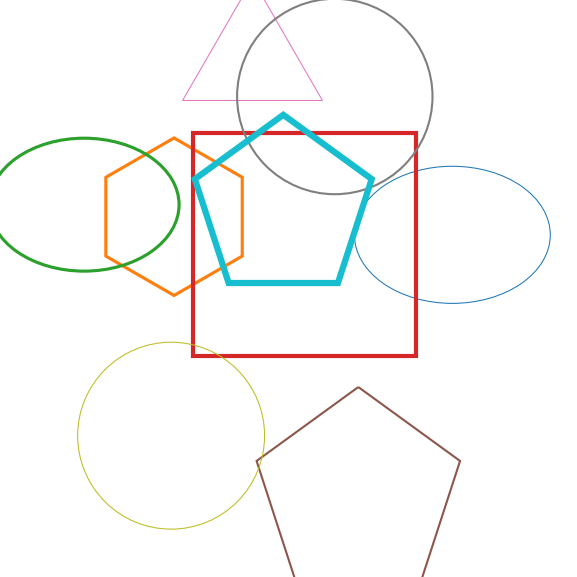[{"shape": "oval", "thickness": 0.5, "radius": 0.85, "center": [0.783, 0.593]}, {"shape": "hexagon", "thickness": 1.5, "radius": 0.68, "center": [0.301, 0.624]}, {"shape": "oval", "thickness": 1.5, "radius": 0.82, "center": [0.146, 0.645]}, {"shape": "square", "thickness": 2, "radius": 0.97, "center": [0.527, 0.575]}, {"shape": "pentagon", "thickness": 1, "radius": 0.93, "center": [0.62, 0.144]}, {"shape": "triangle", "thickness": 0.5, "radius": 0.7, "center": [0.437, 0.895]}, {"shape": "circle", "thickness": 1, "radius": 0.85, "center": [0.58, 0.832]}, {"shape": "circle", "thickness": 0.5, "radius": 0.81, "center": [0.296, 0.245]}, {"shape": "pentagon", "thickness": 3, "radius": 0.8, "center": [0.491, 0.639]}]